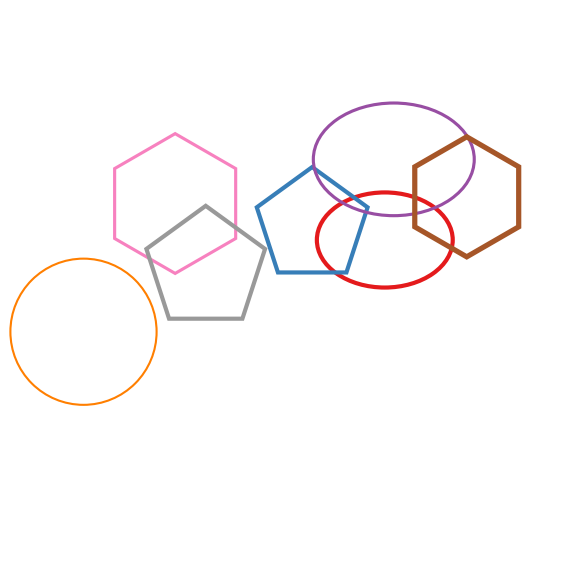[{"shape": "oval", "thickness": 2, "radius": 0.59, "center": [0.666, 0.584]}, {"shape": "pentagon", "thickness": 2, "radius": 0.5, "center": [0.541, 0.609]}, {"shape": "oval", "thickness": 1.5, "radius": 0.7, "center": [0.682, 0.723]}, {"shape": "circle", "thickness": 1, "radius": 0.63, "center": [0.145, 0.425]}, {"shape": "hexagon", "thickness": 2.5, "radius": 0.52, "center": [0.808, 0.658]}, {"shape": "hexagon", "thickness": 1.5, "radius": 0.61, "center": [0.303, 0.647]}, {"shape": "pentagon", "thickness": 2, "radius": 0.54, "center": [0.356, 0.535]}]